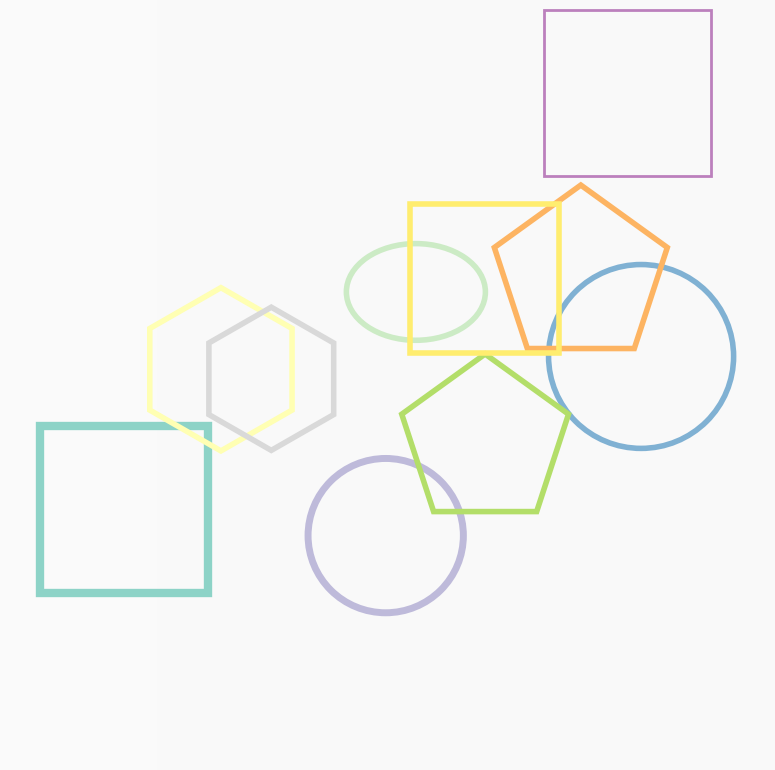[{"shape": "square", "thickness": 3, "radius": 0.54, "center": [0.16, 0.338]}, {"shape": "hexagon", "thickness": 2, "radius": 0.53, "center": [0.285, 0.52]}, {"shape": "circle", "thickness": 2.5, "radius": 0.5, "center": [0.498, 0.304]}, {"shape": "circle", "thickness": 2, "radius": 0.6, "center": [0.827, 0.537]}, {"shape": "pentagon", "thickness": 2, "radius": 0.59, "center": [0.749, 0.642]}, {"shape": "pentagon", "thickness": 2, "radius": 0.57, "center": [0.626, 0.427]}, {"shape": "hexagon", "thickness": 2, "radius": 0.46, "center": [0.35, 0.508]}, {"shape": "square", "thickness": 1, "radius": 0.54, "center": [0.81, 0.879]}, {"shape": "oval", "thickness": 2, "radius": 0.45, "center": [0.537, 0.621]}, {"shape": "square", "thickness": 2, "radius": 0.48, "center": [0.625, 0.638]}]